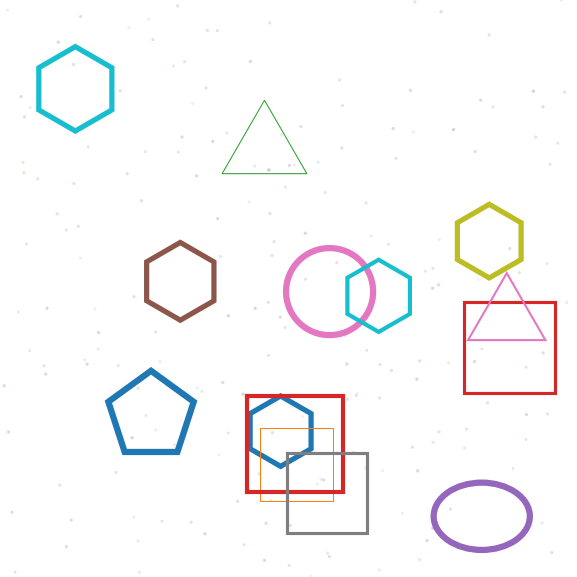[{"shape": "pentagon", "thickness": 3, "radius": 0.39, "center": [0.262, 0.279]}, {"shape": "hexagon", "thickness": 2.5, "radius": 0.3, "center": [0.486, 0.253]}, {"shape": "square", "thickness": 0.5, "radius": 0.32, "center": [0.514, 0.194]}, {"shape": "triangle", "thickness": 0.5, "radius": 0.42, "center": [0.458, 0.741]}, {"shape": "square", "thickness": 2, "radius": 0.42, "center": [0.511, 0.23]}, {"shape": "square", "thickness": 1.5, "radius": 0.39, "center": [0.883, 0.398]}, {"shape": "oval", "thickness": 3, "radius": 0.42, "center": [0.834, 0.105]}, {"shape": "hexagon", "thickness": 2.5, "radius": 0.34, "center": [0.312, 0.512]}, {"shape": "triangle", "thickness": 1, "radius": 0.39, "center": [0.877, 0.449]}, {"shape": "circle", "thickness": 3, "radius": 0.38, "center": [0.571, 0.494]}, {"shape": "square", "thickness": 1.5, "radius": 0.35, "center": [0.566, 0.146]}, {"shape": "hexagon", "thickness": 2.5, "radius": 0.32, "center": [0.847, 0.582]}, {"shape": "hexagon", "thickness": 2, "radius": 0.31, "center": [0.656, 0.487]}, {"shape": "hexagon", "thickness": 2.5, "radius": 0.37, "center": [0.13, 0.845]}]